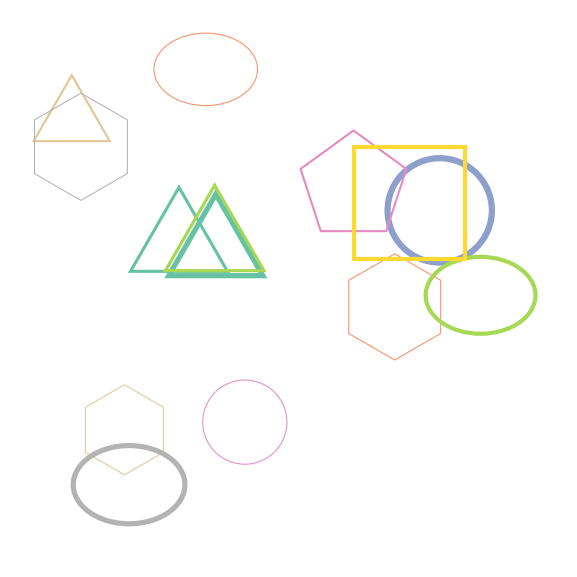[{"shape": "triangle", "thickness": 2.5, "radius": 0.47, "center": [0.374, 0.569]}, {"shape": "triangle", "thickness": 1.5, "radius": 0.48, "center": [0.31, 0.578]}, {"shape": "hexagon", "thickness": 0.5, "radius": 0.46, "center": [0.683, 0.468]}, {"shape": "oval", "thickness": 0.5, "radius": 0.45, "center": [0.356, 0.879]}, {"shape": "circle", "thickness": 3, "radius": 0.45, "center": [0.761, 0.635]}, {"shape": "pentagon", "thickness": 1, "radius": 0.48, "center": [0.612, 0.677]}, {"shape": "circle", "thickness": 0.5, "radius": 0.36, "center": [0.424, 0.268]}, {"shape": "oval", "thickness": 2, "radius": 0.48, "center": [0.832, 0.488]}, {"shape": "triangle", "thickness": 1.5, "radius": 0.49, "center": [0.372, 0.58]}, {"shape": "square", "thickness": 2, "radius": 0.48, "center": [0.709, 0.648]}, {"shape": "triangle", "thickness": 1, "radius": 0.38, "center": [0.124, 0.793]}, {"shape": "hexagon", "thickness": 0.5, "radius": 0.39, "center": [0.215, 0.255]}, {"shape": "oval", "thickness": 2.5, "radius": 0.48, "center": [0.224, 0.16]}, {"shape": "hexagon", "thickness": 0.5, "radius": 0.46, "center": [0.14, 0.745]}]